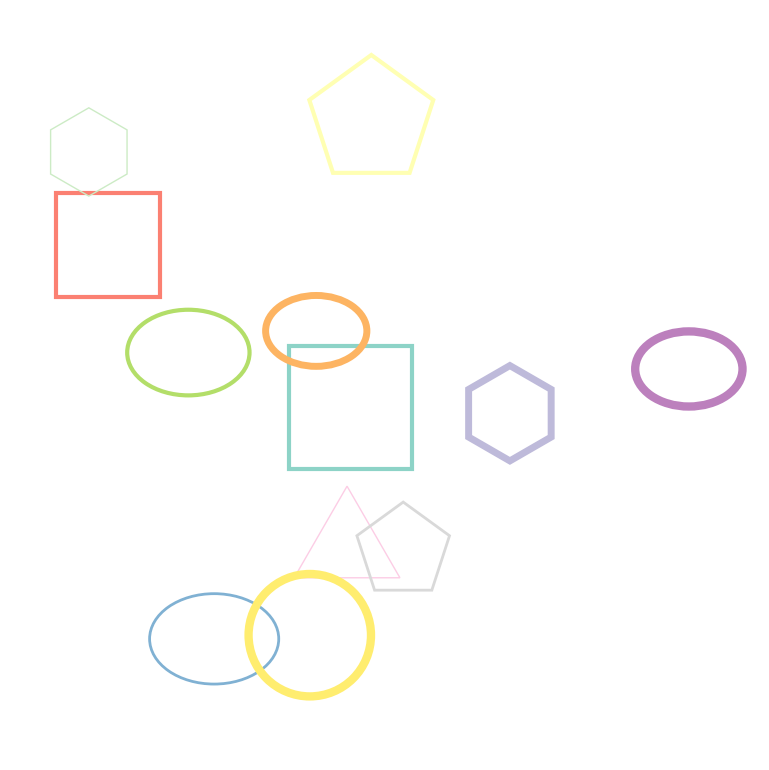[{"shape": "square", "thickness": 1.5, "radius": 0.4, "center": [0.456, 0.471]}, {"shape": "pentagon", "thickness": 1.5, "radius": 0.42, "center": [0.482, 0.844]}, {"shape": "hexagon", "thickness": 2.5, "radius": 0.31, "center": [0.662, 0.463]}, {"shape": "square", "thickness": 1.5, "radius": 0.34, "center": [0.14, 0.682]}, {"shape": "oval", "thickness": 1, "radius": 0.42, "center": [0.278, 0.17]}, {"shape": "oval", "thickness": 2.5, "radius": 0.33, "center": [0.411, 0.57]}, {"shape": "oval", "thickness": 1.5, "radius": 0.4, "center": [0.245, 0.542]}, {"shape": "triangle", "thickness": 0.5, "radius": 0.4, "center": [0.451, 0.289]}, {"shape": "pentagon", "thickness": 1, "radius": 0.32, "center": [0.524, 0.285]}, {"shape": "oval", "thickness": 3, "radius": 0.35, "center": [0.895, 0.521]}, {"shape": "hexagon", "thickness": 0.5, "radius": 0.29, "center": [0.115, 0.803]}, {"shape": "circle", "thickness": 3, "radius": 0.4, "center": [0.402, 0.175]}]